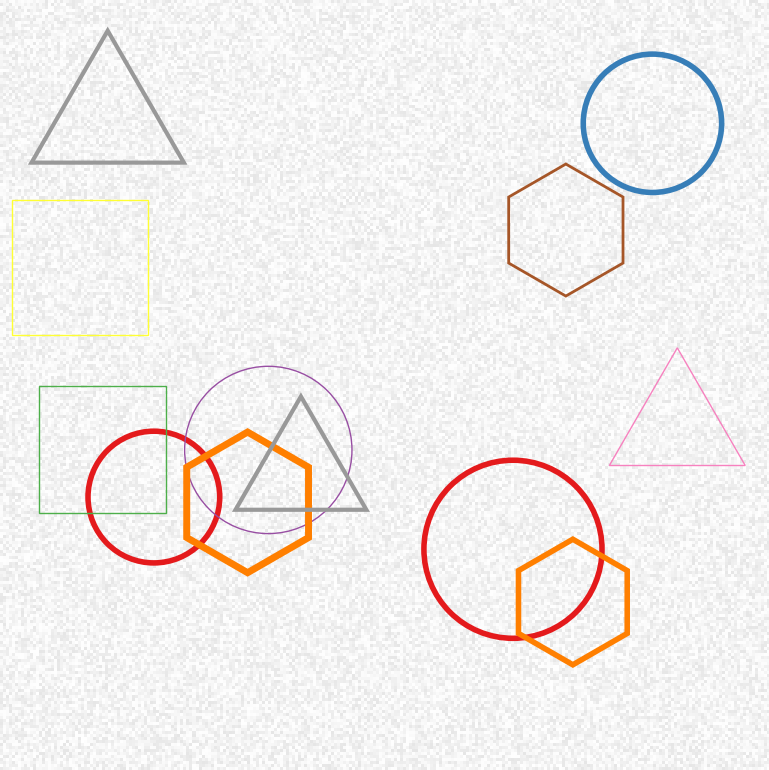[{"shape": "circle", "thickness": 2, "radius": 0.58, "center": [0.666, 0.287]}, {"shape": "circle", "thickness": 2, "radius": 0.43, "center": [0.2, 0.354]}, {"shape": "circle", "thickness": 2, "radius": 0.45, "center": [0.847, 0.84]}, {"shape": "square", "thickness": 0.5, "radius": 0.41, "center": [0.133, 0.416]}, {"shape": "circle", "thickness": 0.5, "radius": 0.54, "center": [0.348, 0.416]}, {"shape": "hexagon", "thickness": 2.5, "radius": 0.46, "center": [0.322, 0.348]}, {"shape": "hexagon", "thickness": 2, "radius": 0.41, "center": [0.744, 0.218]}, {"shape": "square", "thickness": 0.5, "radius": 0.44, "center": [0.104, 0.653]}, {"shape": "hexagon", "thickness": 1, "radius": 0.43, "center": [0.735, 0.701]}, {"shape": "triangle", "thickness": 0.5, "radius": 0.51, "center": [0.88, 0.446]}, {"shape": "triangle", "thickness": 1.5, "radius": 0.49, "center": [0.391, 0.387]}, {"shape": "triangle", "thickness": 1.5, "radius": 0.57, "center": [0.14, 0.846]}]